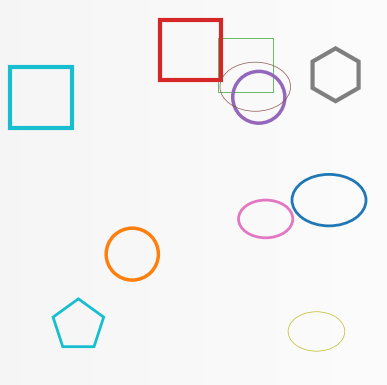[{"shape": "oval", "thickness": 2, "radius": 0.48, "center": [0.849, 0.48]}, {"shape": "circle", "thickness": 2.5, "radius": 0.34, "center": [0.341, 0.34]}, {"shape": "square", "thickness": 0.5, "radius": 0.35, "center": [0.633, 0.83]}, {"shape": "square", "thickness": 3, "radius": 0.39, "center": [0.492, 0.87]}, {"shape": "circle", "thickness": 2.5, "radius": 0.34, "center": [0.668, 0.747]}, {"shape": "oval", "thickness": 0.5, "radius": 0.46, "center": [0.659, 0.775]}, {"shape": "oval", "thickness": 2, "radius": 0.35, "center": [0.686, 0.431]}, {"shape": "hexagon", "thickness": 3, "radius": 0.34, "center": [0.866, 0.806]}, {"shape": "oval", "thickness": 0.5, "radius": 0.37, "center": [0.817, 0.139]}, {"shape": "square", "thickness": 3, "radius": 0.4, "center": [0.106, 0.747]}, {"shape": "pentagon", "thickness": 2, "radius": 0.34, "center": [0.202, 0.155]}]